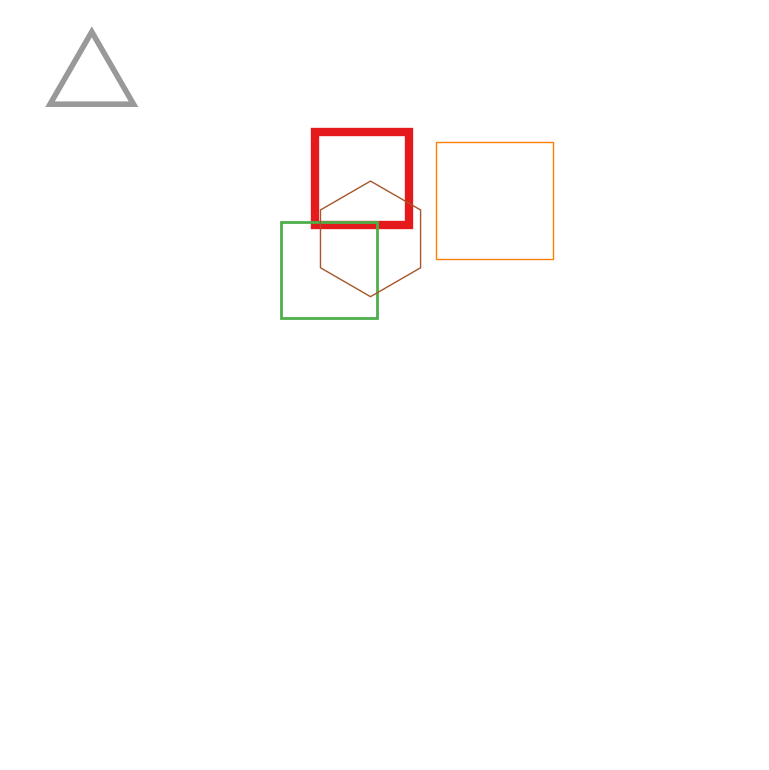[{"shape": "square", "thickness": 3, "radius": 0.3, "center": [0.47, 0.768]}, {"shape": "square", "thickness": 1, "radius": 0.31, "center": [0.427, 0.649]}, {"shape": "square", "thickness": 0.5, "radius": 0.38, "center": [0.643, 0.739]}, {"shape": "hexagon", "thickness": 0.5, "radius": 0.38, "center": [0.481, 0.69]}, {"shape": "triangle", "thickness": 2, "radius": 0.31, "center": [0.119, 0.896]}]